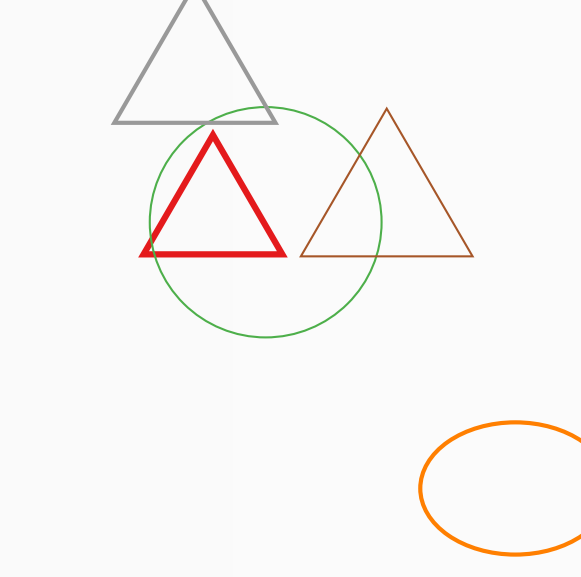[{"shape": "triangle", "thickness": 3, "radius": 0.69, "center": [0.366, 0.628]}, {"shape": "circle", "thickness": 1, "radius": 1.0, "center": [0.457, 0.614]}, {"shape": "oval", "thickness": 2, "radius": 0.82, "center": [0.887, 0.153]}, {"shape": "triangle", "thickness": 1, "radius": 0.85, "center": [0.665, 0.641]}, {"shape": "triangle", "thickness": 2, "radius": 0.8, "center": [0.335, 0.867]}]